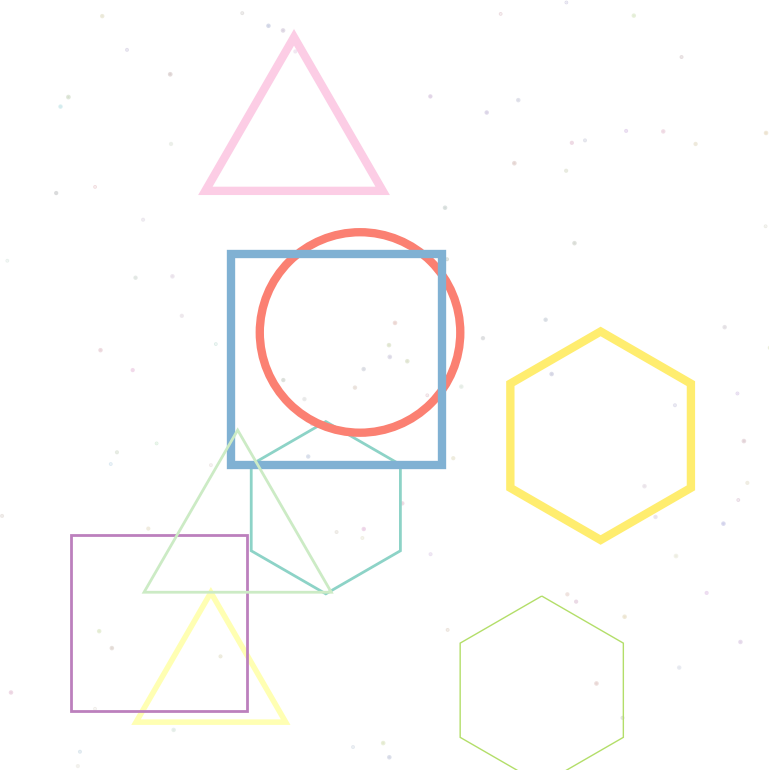[{"shape": "hexagon", "thickness": 1, "radius": 0.56, "center": [0.423, 0.341]}, {"shape": "triangle", "thickness": 2, "radius": 0.56, "center": [0.274, 0.118]}, {"shape": "circle", "thickness": 3, "radius": 0.65, "center": [0.468, 0.568]}, {"shape": "square", "thickness": 3, "radius": 0.68, "center": [0.437, 0.533]}, {"shape": "hexagon", "thickness": 0.5, "radius": 0.61, "center": [0.704, 0.104]}, {"shape": "triangle", "thickness": 3, "radius": 0.66, "center": [0.382, 0.819]}, {"shape": "square", "thickness": 1, "radius": 0.57, "center": [0.207, 0.191]}, {"shape": "triangle", "thickness": 1, "radius": 0.7, "center": [0.309, 0.301]}, {"shape": "hexagon", "thickness": 3, "radius": 0.68, "center": [0.78, 0.434]}]